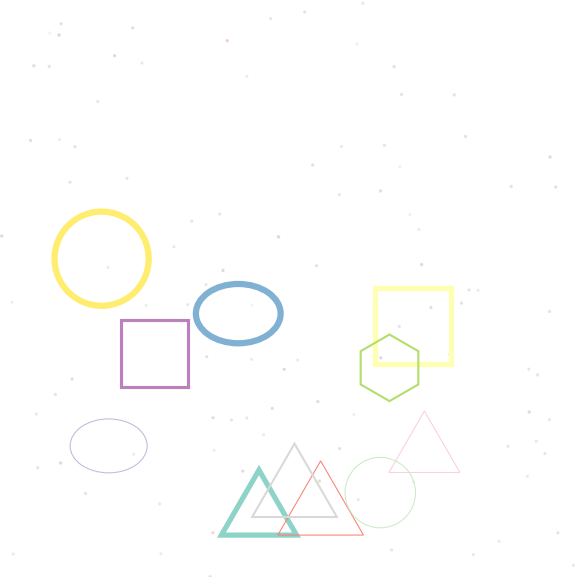[{"shape": "triangle", "thickness": 2.5, "radius": 0.38, "center": [0.448, 0.11]}, {"shape": "square", "thickness": 2.5, "radius": 0.33, "center": [0.714, 0.434]}, {"shape": "oval", "thickness": 0.5, "radius": 0.33, "center": [0.188, 0.227]}, {"shape": "triangle", "thickness": 0.5, "radius": 0.43, "center": [0.555, 0.115]}, {"shape": "oval", "thickness": 3, "radius": 0.37, "center": [0.413, 0.456]}, {"shape": "hexagon", "thickness": 1, "radius": 0.29, "center": [0.674, 0.362]}, {"shape": "triangle", "thickness": 0.5, "radius": 0.35, "center": [0.735, 0.216]}, {"shape": "triangle", "thickness": 1, "radius": 0.42, "center": [0.51, 0.146]}, {"shape": "square", "thickness": 1.5, "radius": 0.29, "center": [0.267, 0.387]}, {"shape": "circle", "thickness": 0.5, "radius": 0.31, "center": [0.658, 0.146]}, {"shape": "circle", "thickness": 3, "radius": 0.41, "center": [0.176, 0.551]}]